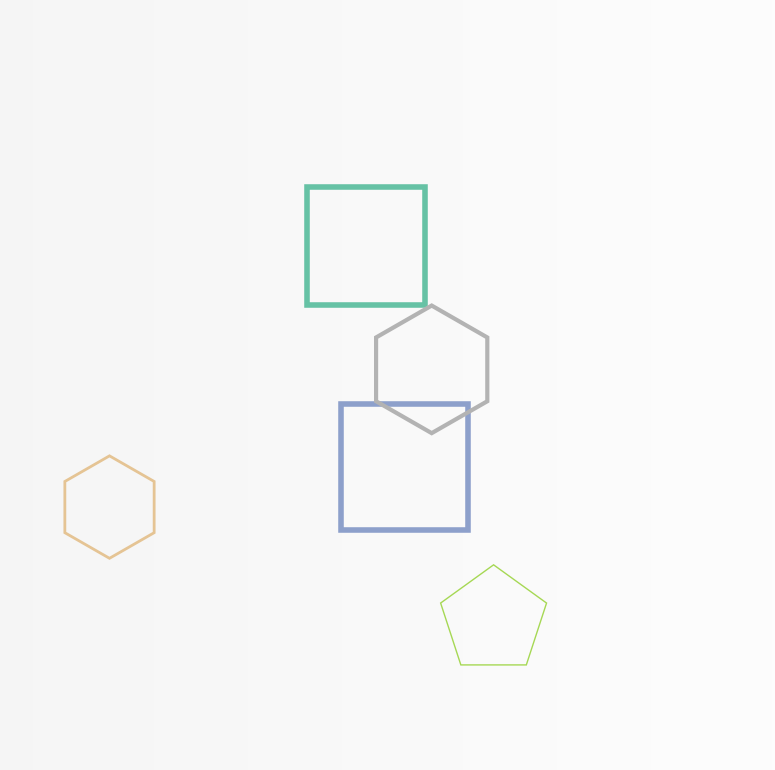[{"shape": "square", "thickness": 2, "radius": 0.38, "center": [0.472, 0.68]}, {"shape": "square", "thickness": 2, "radius": 0.41, "center": [0.522, 0.394]}, {"shape": "pentagon", "thickness": 0.5, "radius": 0.36, "center": [0.637, 0.195]}, {"shape": "hexagon", "thickness": 1, "radius": 0.33, "center": [0.141, 0.341]}, {"shape": "hexagon", "thickness": 1.5, "radius": 0.41, "center": [0.557, 0.52]}]